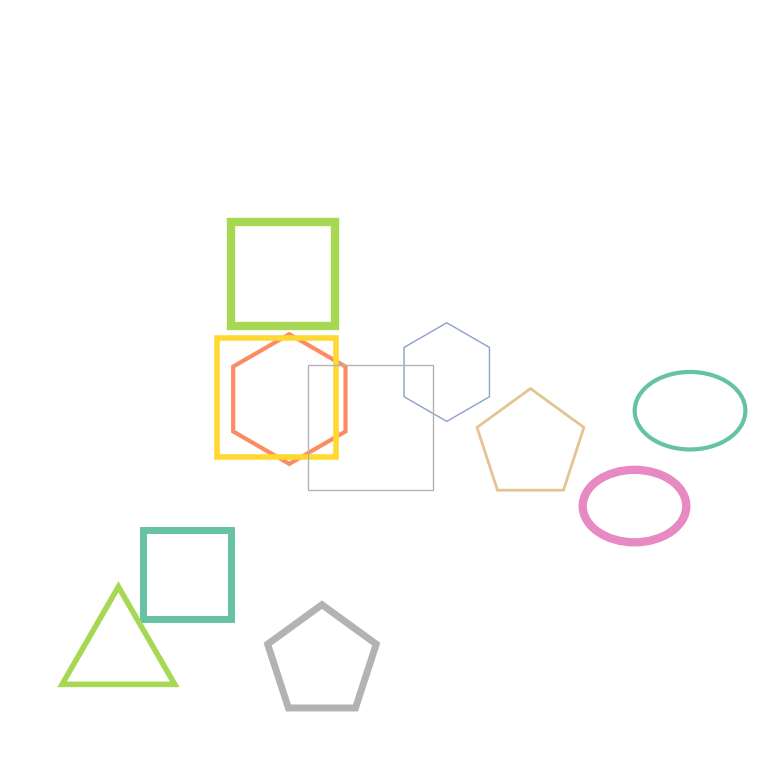[{"shape": "square", "thickness": 2.5, "radius": 0.29, "center": [0.242, 0.254]}, {"shape": "oval", "thickness": 1.5, "radius": 0.36, "center": [0.896, 0.467]}, {"shape": "hexagon", "thickness": 1.5, "radius": 0.42, "center": [0.376, 0.482]}, {"shape": "hexagon", "thickness": 0.5, "radius": 0.32, "center": [0.58, 0.517]}, {"shape": "oval", "thickness": 3, "radius": 0.34, "center": [0.824, 0.343]}, {"shape": "triangle", "thickness": 2, "radius": 0.42, "center": [0.154, 0.153]}, {"shape": "square", "thickness": 3, "radius": 0.34, "center": [0.368, 0.645]}, {"shape": "square", "thickness": 2, "radius": 0.39, "center": [0.359, 0.484]}, {"shape": "pentagon", "thickness": 1, "radius": 0.36, "center": [0.689, 0.422]}, {"shape": "square", "thickness": 0.5, "radius": 0.41, "center": [0.481, 0.445]}, {"shape": "pentagon", "thickness": 2.5, "radius": 0.37, "center": [0.418, 0.141]}]